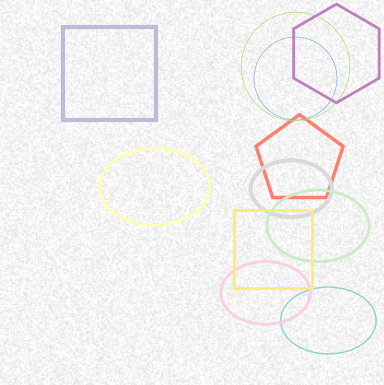[{"shape": "oval", "thickness": 1, "radius": 0.62, "center": [0.853, 0.168]}, {"shape": "oval", "thickness": 2, "radius": 0.71, "center": [0.402, 0.515]}, {"shape": "square", "thickness": 3, "radius": 0.61, "center": [0.284, 0.81]}, {"shape": "pentagon", "thickness": 2.5, "radius": 0.59, "center": [0.778, 0.583]}, {"shape": "circle", "thickness": 0.5, "radius": 0.54, "center": [0.768, 0.796]}, {"shape": "circle", "thickness": 0.5, "radius": 0.71, "center": [0.768, 0.827]}, {"shape": "oval", "thickness": 2, "radius": 0.58, "center": [0.69, 0.239]}, {"shape": "oval", "thickness": 3, "radius": 0.53, "center": [0.756, 0.51]}, {"shape": "hexagon", "thickness": 2, "radius": 0.64, "center": [0.874, 0.861]}, {"shape": "oval", "thickness": 2, "radius": 0.66, "center": [0.826, 0.413]}, {"shape": "square", "thickness": 2, "radius": 0.5, "center": [0.709, 0.354]}]